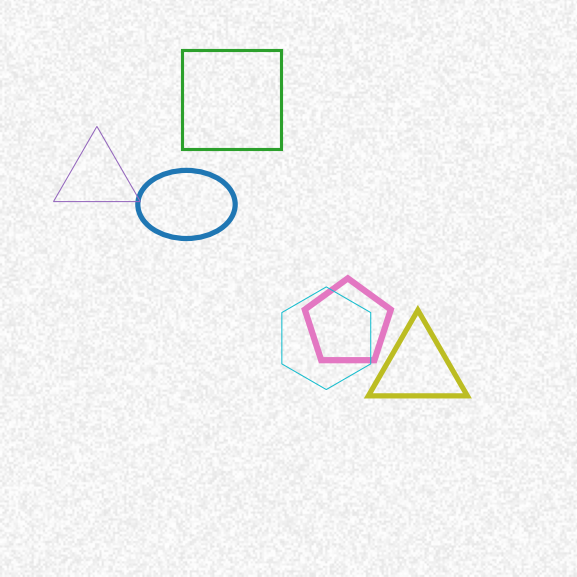[{"shape": "oval", "thickness": 2.5, "radius": 0.42, "center": [0.323, 0.645]}, {"shape": "square", "thickness": 1.5, "radius": 0.43, "center": [0.401, 0.827]}, {"shape": "triangle", "thickness": 0.5, "radius": 0.43, "center": [0.168, 0.693]}, {"shape": "pentagon", "thickness": 3, "radius": 0.39, "center": [0.602, 0.439]}, {"shape": "triangle", "thickness": 2.5, "radius": 0.49, "center": [0.724, 0.363]}, {"shape": "hexagon", "thickness": 0.5, "radius": 0.44, "center": [0.565, 0.413]}]